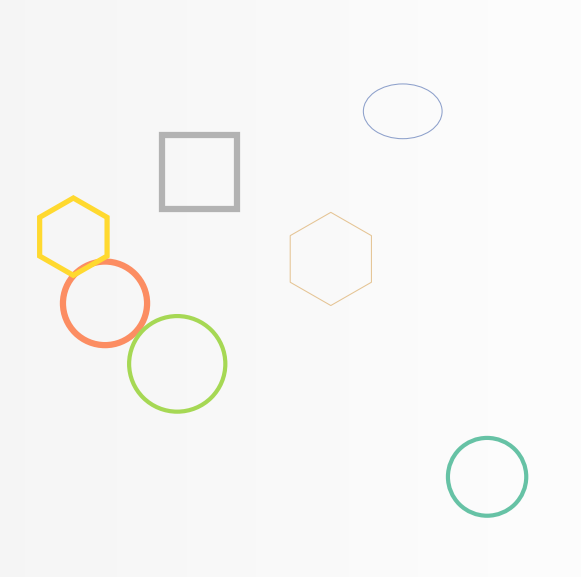[{"shape": "circle", "thickness": 2, "radius": 0.34, "center": [0.838, 0.173]}, {"shape": "circle", "thickness": 3, "radius": 0.36, "center": [0.181, 0.474]}, {"shape": "oval", "thickness": 0.5, "radius": 0.34, "center": [0.693, 0.806]}, {"shape": "circle", "thickness": 2, "radius": 0.41, "center": [0.305, 0.369]}, {"shape": "hexagon", "thickness": 2.5, "radius": 0.33, "center": [0.126, 0.589]}, {"shape": "hexagon", "thickness": 0.5, "radius": 0.4, "center": [0.569, 0.551]}, {"shape": "square", "thickness": 3, "radius": 0.32, "center": [0.343, 0.701]}]